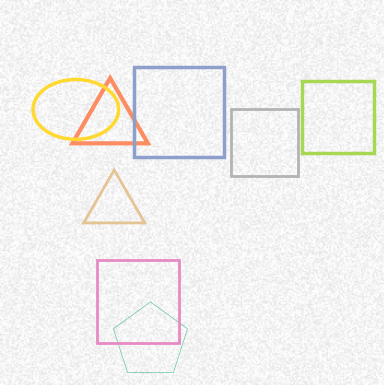[{"shape": "pentagon", "thickness": 0.5, "radius": 0.51, "center": [0.391, 0.115]}, {"shape": "triangle", "thickness": 3, "radius": 0.57, "center": [0.286, 0.684]}, {"shape": "square", "thickness": 2.5, "radius": 0.58, "center": [0.465, 0.709]}, {"shape": "square", "thickness": 2, "radius": 0.54, "center": [0.359, 0.217]}, {"shape": "square", "thickness": 2.5, "radius": 0.47, "center": [0.878, 0.696]}, {"shape": "oval", "thickness": 2.5, "radius": 0.56, "center": [0.197, 0.716]}, {"shape": "triangle", "thickness": 2, "radius": 0.46, "center": [0.297, 0.467]}, {"shape": "square", "thickness": 2, "radius": 0.44, "center": [0.688, 0.63]}]